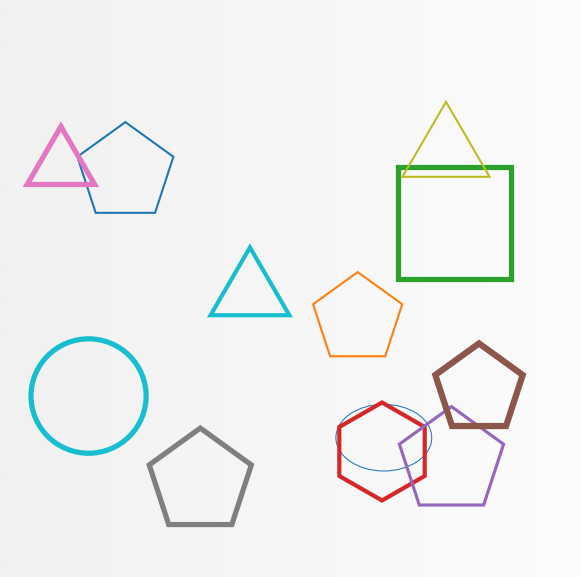[{"shape": "oval", "thickness": 0.5, "radius": 0.41, "center": [0.66, 0.241]}, {"shape": "pentagon", "thickness": 1, "radius": 0.43, "center": [0.216, 0.701]}, {"shape": "pentagon", "thickness": 1, "radius": 0.4, "center": [0.615, 0.447]}, {"shape": "square", "thickness": 2.5, "radius": 0.49, "center": [0.782, 0.614]}, {"shape": "hexagon", "thickness": 2, "radius": 0.42, "center": [0.657, 0.217]}, {"shape": "pentagon", "thickness": 1.5, "radius": 0.47, "center": [0.777, 0.201]}, {"shape": "pentagon", "thickness": 3, "radius": 0.4, "center": [0.824, 0.325]}, {"shape": "triangle", "thickness": 2.5, "radius": 0.33, "center": [0.105, 0.713]}, {"shape": "pentagon", "thickness": 2.5, "radius": 0.46, "center": [0.345, 0.166]}, {"shape": "triangle", "thickness": 1, "radius": 0.43, "center": [0.767, 0.736]}, {"shape": "triangle", "thickness": 2, "radius": 0.39, "center": [0.43, 0.492]}, {"shape": "circle", "thickness": 2.5, "radius": 0.5, "center": [0.152, 0.313]}]